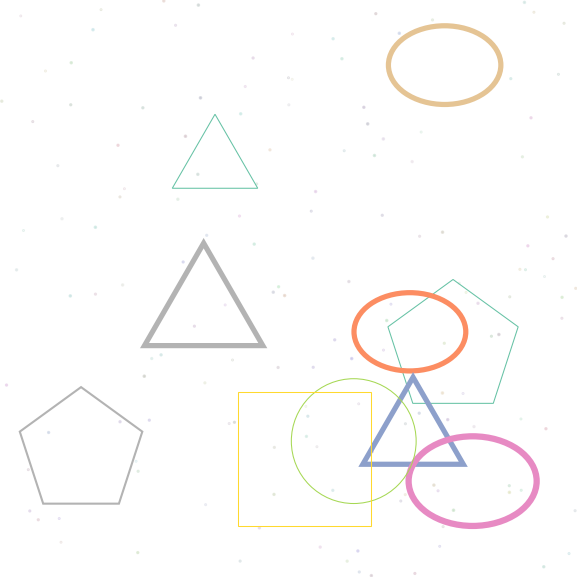[{"shape": "pentagon", "thickness": 0.5, "radius": 0.59, "center": [0.784, 0.397]}, {"shape": "triangle", "thickness": 0.5, "radius": 0.43, "center": [0.372, 0.716]}, {"shape": "oval", "thickness": 2.5, "radius": 0.48, "center": [0.71, 0.425]}, {"shape": "triangle", "thickness": 2.5, "radius": 0.5, "center": [0.715, 0.245]}, {"shape": "oval", "thickness": 3, "radius": 0.55, "center": [0.818, 0.166]}, {"shape": "circle", "thickness": 0.5, "radius": 0.54, "center": [0.613, 0.235]}, {"shape": "square", "thickness": 0.5, "radius": 0.58, "center": [0.527, 0.205]}, {"shape": "oval", "thickness": 2.5, "radius": 0.49, "center": [0.77, 0.886]}, {"shape": "pentagon", "thickness": 1, "radius": 0.56, "center": [0.14, 0.217]}, {"shape": "triangle", "thickness": 2.5, "radius": 0.59, "center": [0.353, 0.46]}]